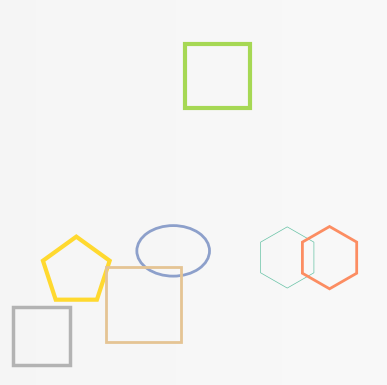[{"shape": "hexagon", "thickness": 0.5, "radius": 0.4, "center": [0.741, 0.331]}, {"shape": "hexagon", "thickness": 2, "radius": 0.4, "center": [0.85, 0.331]}, {"shape": "oval", "thickness": 2, "radius": 0.47, "center": [0.447, 0.348]}, {"shape": "square", "thickness": 3, "radius": 0.41, "center": [0.561, 0.803]}, {"shape": "pentagon", "thickness": 3, "radius": 0.45, "center": [0.197, 0.295]}, {"shape": "square", "thickness": 2, "radius": 0.49, "center": [0.369, 0.209]}, {"shape": "square", "thickness": 2.5, "radius": 0.37, "center": [0.107, 0.127]}]